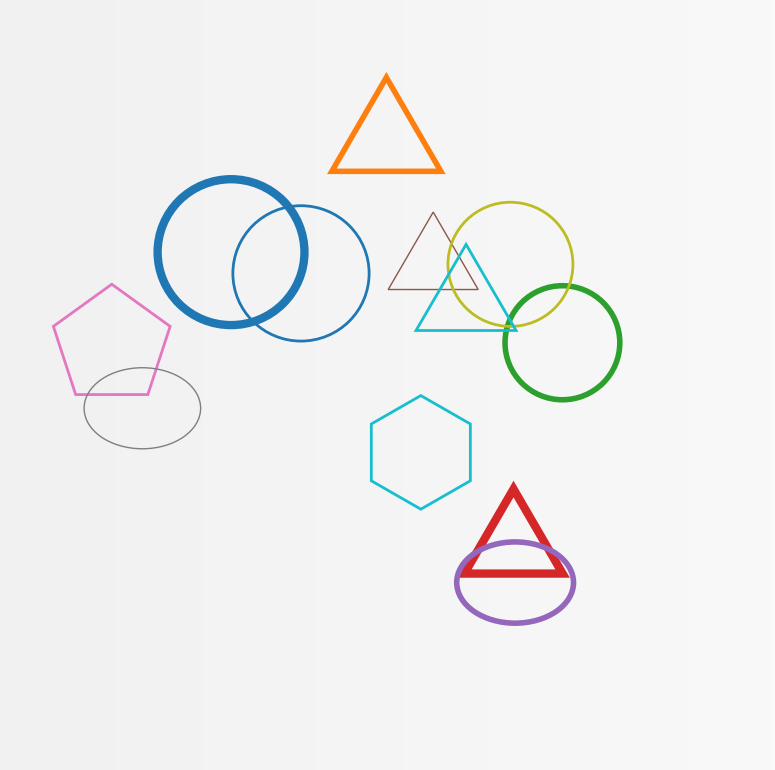[{"shape": "circle", "thickness": 1, "radius": 0.44, "center": [0.388, 0.645]}, {"shape": "circle", "thickness": 3, "radius": 0.47, "center": [0.298, 0.673]}, {"shape": "triangle", "thickness": 2, "radius": 0.41, "center": [0.499, 0.818]}, {"shape": "circle", "thickness": 2, "radius": 0.37, "center": [0.726, 0.555]}, {"shape": "triangle", "thickness": 3, "radius": 0.37, "center": [0.663, 0.292]}, {"shape": "oval", "thickness": 2, "radius": 0.38, "center": [0.665, 0.243]}, {"shape": "triangle", "thickness": 0.5, "radius": 0.34, "center": [0.559, 0.658]}, {"shape": "pentagon", "thickness": 1, "radius": 0.4, "center": [0.144, 0.552]}, {"shape": "oval", "thickness": 0.5, "radius": 0.38, "center": [0.184, 0.47]}, {"shape": "circle", "thickness": 1, "radius": 0.4, "center": [0.659, 0.657]}, {"shape": "triangle", "thickness": 1, "radius": 0.37, "center": [0.601, 0.608]}, {"shape": "hexagon", "thickness": 1, "radius": 0.37, "center": [0.543, 0.412]}]